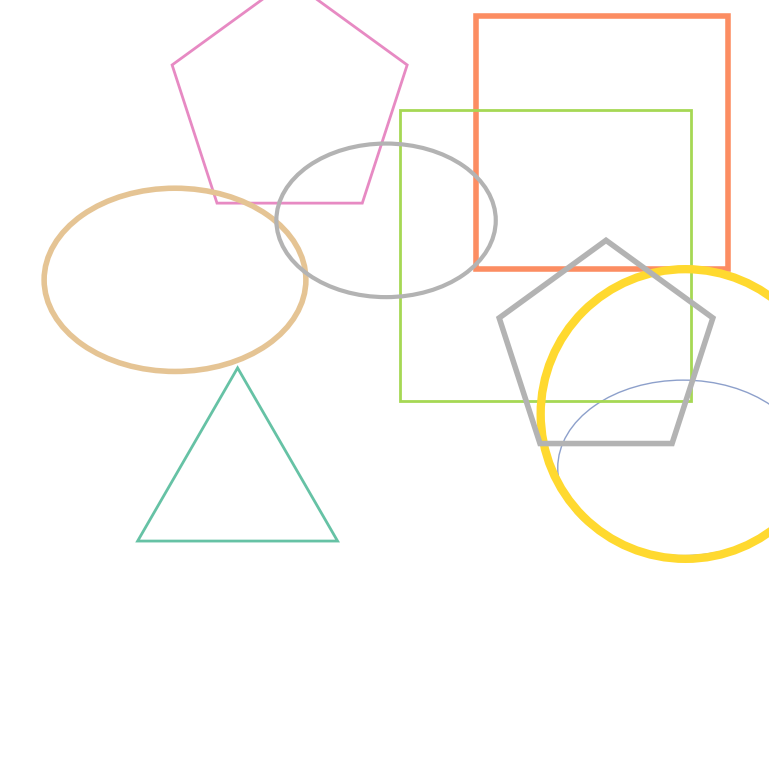[{"shape": "triangle", "thickness": 1, "radius": 0.75, "center": [0.309, 0.372]}, {"shape": "square", "thickness": 2, "radius": 0.82, "center": [0.782, 0.815]}, {"shape": "oval", "thickness": 0.5, "radius": 0.81, "center": [0.887, 0.392]}, {"shape": "pentagon", "thickness": 1, "radius": 0.8, "center": [0.376, 0.866]}, {"shape": "square", "thickness": 1, "radius": 0.95, "center": [0.708, 0.669]}, {"shape": "circle", "thickness": 3, "radius": 0.94, "center": [0.89, 0.462]}, {"shape": "oval", "thickness": 2, "radius": 0.85, "center": [0.227, 0.637]}, {"shape": "oval", "thickness": 1.5, "radius": 0.71, "center": [0.501, 0.714]}, {"shape": "pentagon", "thickness": 2, "radius": 0.73, "center": [0.787, 0.542]}]